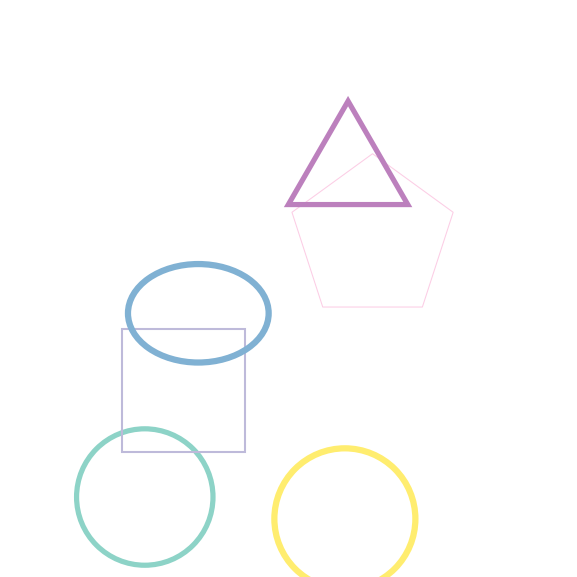[{"shape": "circle", "thickness": 2.5, "radius": 0.59, "center": [0.251, 0.138]}, {"shape": "square", "thickness": 1, "radius": 0.53, "center": [0.318, 0.323]}, {"shape": "oval", "thickness": 3, "radius": 0.61, "center": [0.343, 0.457]}, {"shape": "pentagon", "thickness": 0.5, "radius": 0.73, "center": [0.645, 0.586]}, {"shape": "triangle", "thickness": 2.5, "radius": 0.6, "center": [0.603, 0.705]}, {"shape": "circle", "thickness": 3, "radius": 0.61, "center": [0.597, 0.101]}]